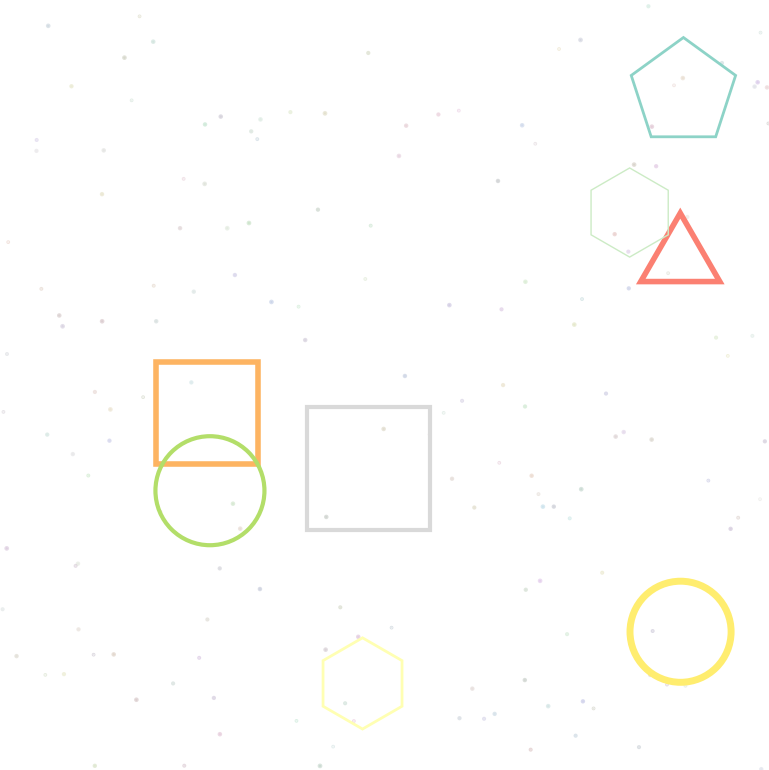[{"shape": "pentagon", "thickness": 1, "radius": 0.36, "center": [0.888, 0.88]}, {"shape": "hexagon", "thickness": 1, "radius": 0.3, "center": [0.471, 0.112]}, {"shape": "triangle", "thickness": 2, "radius": 0.3, "center": [0.883, 0.664]}, {"shape": "square", "thickness": 2, "radius": 0.33, "center": [0.269, 0.464]}, {"shape": "circle", "thickness": 1.5, "radius": 0.35, "center": [0.273, 0.363]}, {"shape": "square", "thickness": 1.5, "radius": 0.4, "center": [0.479, 0.391]}, {"shape": "hexagon", "thickness": 0.5, "radius": 0.29, "center": [0.818, 0.724]}, {"shape": "circle", "thickness": 2.5, "radius": 0.33, "center": [0.884, 0.18]}]